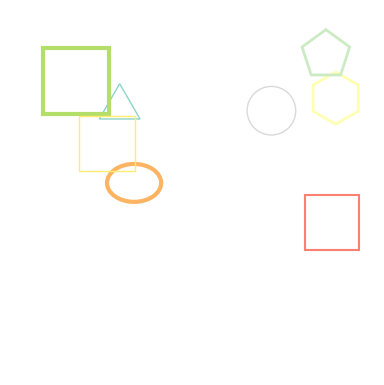[{"shape": "triangle", "thickness": 1, "radius": 0.31, "center": [0.311, 0.721]}, {"shape": "hexagon", "thickness": 2, "radius": 0.34, "center": [0.872, 0.745]}, {"shape": "square", "thickness": 1.5, "radius": 0.35, "center": [0.862, 0.422]}, {"shape": "oval", "thickness": 3, "radius": 0.35, "center": [0.348, 0.525]}, {"shape": "square", "thickness": 3, "radius": 0.43, "center": [0.198, 0.789]}, {"shape": "circle", "thickness": 1, "radius": 0.32, "center": [0.705, 0.712]}, {"shape": "pentagon", "thickness": 2, "radius": 0.33, "center": [0.846, 0.858]}, {"shape": "square", "thickness": 1, "radius": 0.36, "center": [0.278, 0.627]}]